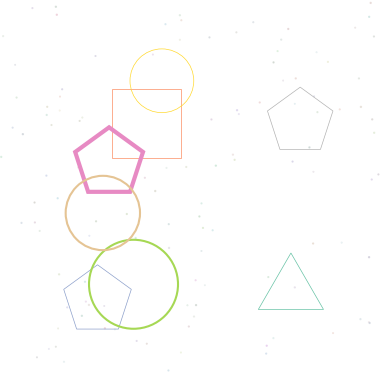[{"shape": "triangle", "thickness": 0.5, "radius": 0.49, "center": [0.756, 0.245]}, {"shape": "square", "thickness": 0.5, "radius": 0.45, "center": [0.38, 0.678]}, {"shape": "pentagon", "thickness": 0.5, "radius": 0.46, "center": [0.253, 0.22]}, {"shape": "pentagon", "thickness": 3, "radius": 0.46, "center": [0.283, 0.577]}, {"shape": "circle", "thickness": 1.5, "radius": 0.58, "center": [0.347, 0.262]}, {"shape": "circle", "thickness": 0.5, "radius": 0.41, "center": [0.42, 0.79]}, {"shape": "circle", "thickness": 1.5, "radius": 0.48, "center": [0.267, 0.447]}, {"shape": "pentagon", "thickness": 0.5, "radius": 0.45, "center": [0.78, 0.684]}]